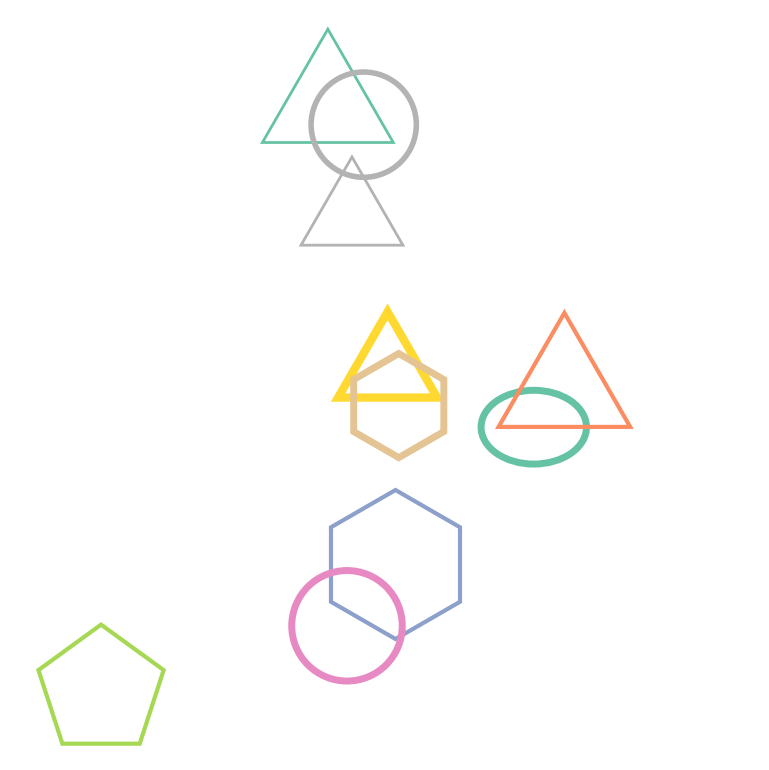[{"shape": "oval", "thickness": 2.5, "radius": 0.34, "center": [0.693, 0.445]}, {"shape": "triangle", "thickness": 1, "radius": 0.49, "center": [0.426, 0.864]}, {"shape": "triangle", "thickness": 1.5, "radius": 0.49, "center": [0.733, 0.495]}, {"shape": "hexagon", "thickness": 1.5, "radius": 0.48, "center": [0.514, 0.267]}, {"shape": "circle", "thickness": 2.5, "radius": 0.36, "center": [0.451, 0.187]}, {"shape": "pentagon", "thickness": 1.5, "radius": 0.43, "center": [0.131, 0.103]}, {"shape": "triangle", "thickness": 3, "radius": 0.37, "center": [0.503, 0.521]}, {"shape": "hexagon", "thickness": 2.5, "radius": 0.34, "center": [0.518, 0.473]}, {"shape": "circle", "thickness": 2, "radius": 0.34, "center": [0.472, 0.838]}, {"shape": "triangle", "thickness": 1, "radius": 0.38, "center": [0.457, 0.72]}]